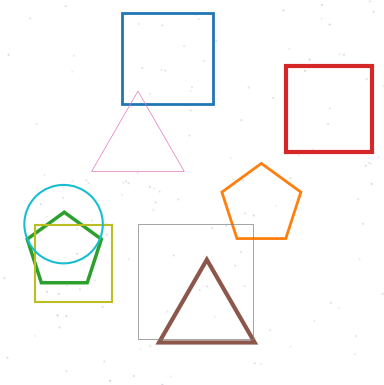[{"shape": "square", "thickness": 2, "radius": 0.59, "center": [0.436, 0.847]}, {"shape": "pentagon", "thickness": 2, "radius": 0.54, "center": [0.679, 0.468]}, {"shape": "pentagon", "thickness": 2.5, "radius": 0.51, "center": [0.167, 0.348]}, {"shape": "square", "thickness": 3, "radius": 0.56, "center": [0.853, 0.716]}, {"shape": "triangle", "thickness": 3, "radius": 0.72, "center": [0.537, 0.182]}, {"shape": "triangle", "thickness": 0.5, "radius": 0.7, "center": [0.358, 0.624]}, {"shape": "square", "thickness": 0.5, "radius": 0.75, "center": [0.509, 0.268]}, {"shape": "square", "thickness": 1.5, "radius": 0.5, "center": [0.191, 0.315]}, {"shape": "circle", "thickness": 1.5, "radius": 0.51, "center": [0.165, 0.418]}]